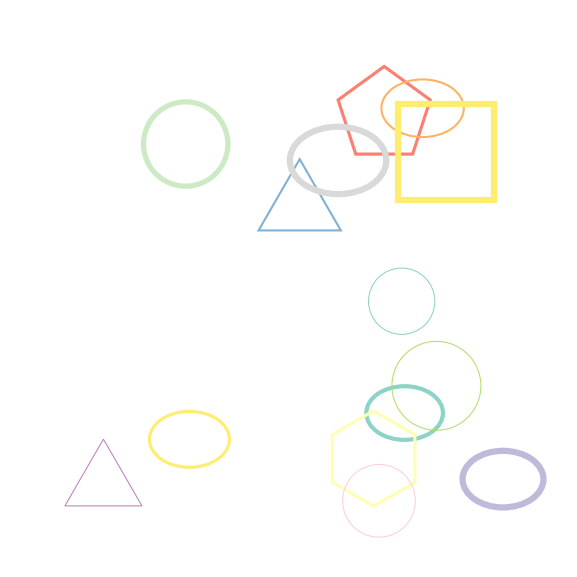[{"shape": "circle", "thickness": 0.5, "radius": 0.29, "center": [0.696, 0.478]}, {"shape": "oval", "thickness": 2, "radius": 0.33, "center": [0.701, 0.284]}, {"shape": "hexagon", "thickness": 1.5, "radius": 0.41, "center": [0.647, 0.205]}, {"shape": "oval", "thickness": 3, "radius": 0.35, "center": [0.871, 0.169]}, {"shape": "pentagon", "thickness": 1.5, "radius": 0.42, "center": [0.665, 0.8]}, {"shape": "triangle", "thickness": 1, "radius": 0.41, "center": [0.519, 0.641]}, {"shape": "oval", "thickness": 1, "radius": 0.36, "center": [0.732, 0.812]}, {"shape": "circle", "thickness": 0.5, "radius": 0.39, "center": [0.756, 0.331]}, {"shape": "circle", "thickness": 0.5, "radius": 0.31, "center": [0.656, 0.132]}, {"shape": "oval", "thickness": 3, "radius": 0.42, "center": [0.585, 0.721]}, {"shape": "triangle", "thickness": 0.5, "radius": 0.39, "center": [0.179, 0.162]}, {"shape": "circle", "thickness": 2.5, "radius": 0.37, "center": [0.322, 0.75]}, {"shape": "oval", "thickness": 1.5, "radius": 0.35, "center": [0.328, 0.238]}, {"shape": "square", "thickness": 3, "radius": 0.41, "center": [0.772, 0.736]}]